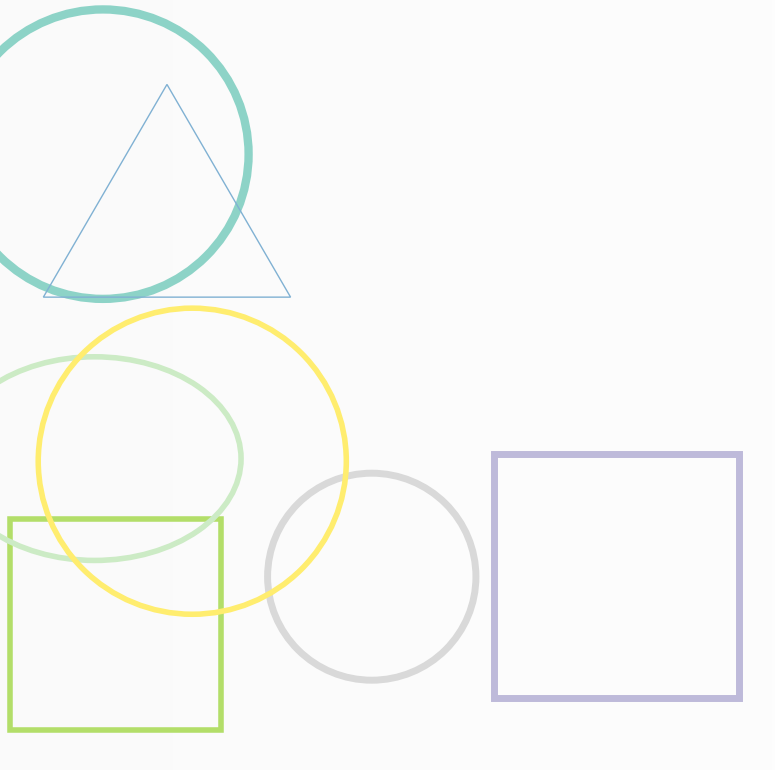[{"shape": "circle", "thickness": 3, "radius": 0.94, "center": [0.133, 0.8]}, {"shape": "square", "thickness": 2.5, "radius": 0.79, "center": [0.795, 0.252]}, {"shape": "triangle", "thickness": 0.5, "radius": 0.92, "center": [0.215, 0.706]}, {"shape": "square", "thickness": 2, "radius": 0.68, "center": [0.149, 0.189]}, {"shape": "circle", "thickness": 2.5, "radius": 0.67, "center": [0.48, 0.251]}, {"shape": "oval", "thickness": 2, "radius": 0.94, "center": [0.122, 0.404]}, {"shape": "circle", "thickness": 2, "radius": 0.99, "center": [0.248, 0.401]}]